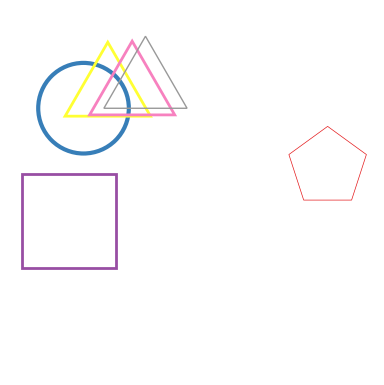[{"shape": "pentagon", "thickness": 0.5, "radius": 0.53, "center": [0.851, 0.566]}, {"shape": "circle", "thickness": 3, "radius": 0.59, "center": [0.217, 0.719]}, {"shape": "square", "thickness": 2, "radius": 0.61, "center": [0.178, 0.426]}, {"shape": "triangle", "thickness": 2, "radius": 0.64, "center": [0.28, 0.762]}, {"shape": "triangle", "thickness": 2, "radius": 0.64, "center": [0.343, 0.765]}, {"shape": "triangle", "thickness": 1, "radius": 0.62, "center": [0.378, 0.781]}]